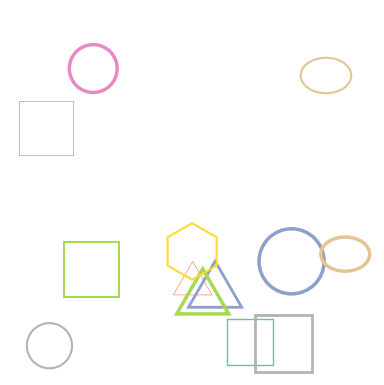[{"shape": "square", "thickness": 1, "radius": 0.3, "center": [0.649, 0.112]}, {"shape": "square", "thickness": 0.5, "radius": 0.35, "center": [0.119, 0.666]}, {"shape": "triangle", "thickness": 0.5, "radius": 0.29, "center": [0.5, 0.263]}, {"shape": "triangle", "thickness": 2, "radius": 0.4, "center": [0.559, 0.242]}, {"shape": "circle", "thickness": 2.5, "radius": 0.42, "center": [0.757, 0.321]}, {"shape": "circle", "thickness": 2.5, "radius": 0.31, "center": [0.242, 0.822]}, {"shape": "triangle", "thickness": 2.5, "radius": 0.39, "center": [0.526, 0.224]}, {"shape": "square", "thickness": 1.5, "radius": 0.36, "center": [0.237, 0.3]}, {"shape": "hexagon", "thickness": 1.5, "radius": 0.37, "center": [0.499, 0.347]}, {"shape": "oval", "thickness": 1.5, "radius": 0.33, "center": [0.847, 0.804]}, {"shape": "oval", "thickness": 2.5, "radius": 0.32, "center": [0.897, 0.34]}, {"shape": "circle", "thickness": 1.5, "radius": 0.29, "center": [0.128, 0.102]}, {"shape": "square", "thickness": 2, "radius": 0.37, "center": [0.736, 0.108]}]